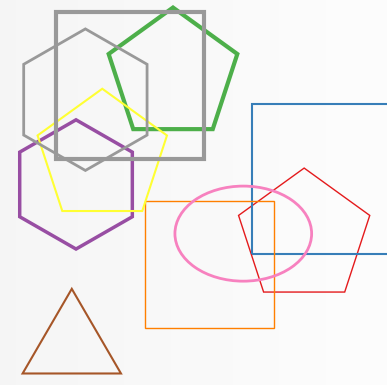[{"shape": "pentagon", "thickness": 1, "radius": 0.89, "center": [0.785, 0.385]}, {"shape": "square", "thickness": 1.5, "radius": 0.97, "center": [0.845, 0.536]}, {"shape": "pentagon", "thickness": 3, "radius": 0.87, "center": [0.446, 0.806]}, {"shape": "hexagon", "thickness": 2.5, "radius": 0.84, "center": [0.196, 0.521]}, {"shape": "square", "thickness": 1, "radius": 0.83, "center": [0.54, 0.313]}, {"shape": "pentagon", "thickness": 1.5, "radius": 0.88, "center": [0.264, 0.594]}, {"shape": "triangle", "thickness": 1.5, "radius": 0.73, "center": [0.185, 0.103]}, {"shape": "oval", "thickness": 2, "radius": 0.88, "center": [0.628, 0.393]}, {"shape": "square", "thickness": 3, "radius": 0.95, "center": [0.335, 0.779]}, {"shape": "hexagon", "thickness": 2, "radius": 0.92, "center": [0.22, 0.741]}]